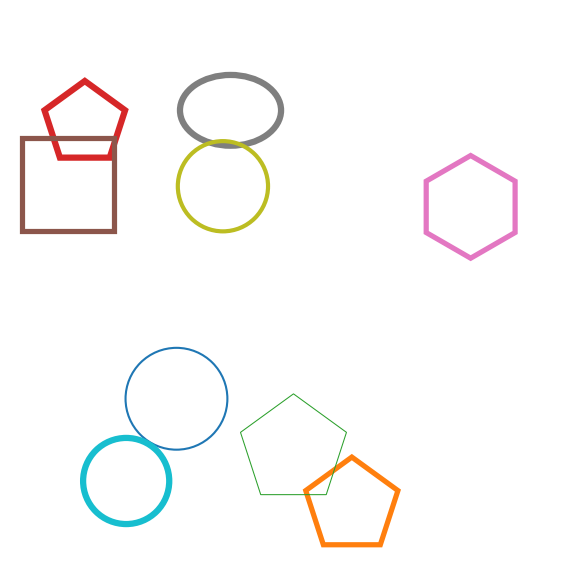[{"shape": "circle", "thickness": 1, "radius": 0.44, "center": [0.306, 0.309]}, {"shape": "pentagon", "thickness": 2.5, "radius": 0.42, "center": [0.609, 0.124]}, {"shape": "pentagon", "thickness": 0.5, "radius": 0.48, "center": [0.508, 0.221]}, {"shape": "pentagon", "thickness": 3, "radius": 0.37, "center": [0.147, 0.786]}, {"shape": "square", "thickness": 2.5, "radius": 0.4, "center": [0.118, 0.68]}, {"shape": "hexagon", "thickness": 2.5, "radius": 0.44, "center": [0.815, 0.641]}, {"shape": "oval", "thickness": 3, "radius": 0.44, "center": [0.399, 0.808]}, {"shape": "circle", "thickness": 2, "radius": 0.39, "center": [0.386, 0.677]}, {"shape": "circle", "thickness": 3, "radius": 0.37, "center": [0.218, 0.166]}]